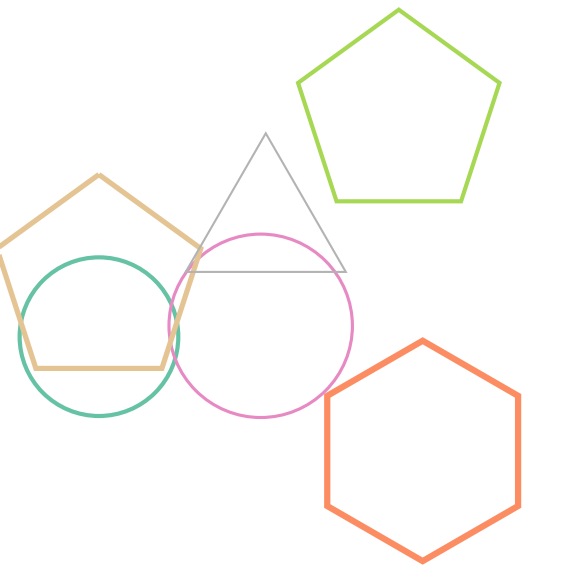[{"shape": "circle", "thickness": 2, "radius": 0.69, "center": [0.171, 0.416]}, {"shape": "hexagon", "thickness": 3, "radius": 0.95, "center": [0.732, 0.218]}, {"shape": "circle", "thickness": 1.5, "radius": 0.79, "center": [0.451, 0.435]}, {"shape": "pentagon", "thickness": 2, "radius": 0.92, "center": [0.691, 0.799]}, {"shape": "pentagon", "thickness": 2.5, "radius": 0.93, "center": [0.171, 0.511]}, {"shape": "triangle", "thickness": 1, "radius": 0.8, "center": [0.46, 0.608]}]